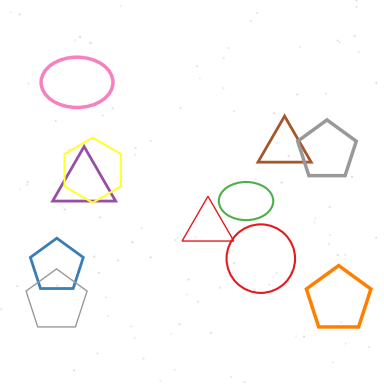[{"shape": "triangle", "thickness": 1, "radius": 0.39, "center": [0.54, 0.413]}, {"shape": "circle", "thickness": 1.5, "radius": 0.44, "center": [0.677, 0.328]}, {"shape": "pentagon", "thickness": 2, "radius": 0.36, "center": [0.148, 0.309]}, {"shape": "oval", "thickness": 1.5, "radius": 0.35, "center": [0.639, 0.478]}, {"shape": "triangle", "thickness": 2, "radius": 0.47, "center": [0.218, 0.525]}, {"shape": "pentagon", "thickness": 2.5, "radius": 0.44, "center": [0.88, 0.222]}, {"shape": "hexagon", "thickness": 1.5, "radius": 0.42, "center": [0.241, 0.558]}, {"shape": "triangle", "thickness": 2, "radius": 0.4, "center": [0.739, 0.619]}, {"shape": "oval", "thickness": 2.5, "radius": 0.47, "center": [0.2, 0.786]}, {"shape": "pentagon", "thickness": 2.5, "radius": 0.4, "center": [0.849, 0.609]}, {"shape": "pentagon", "thickness": 1, "radius": 0.42, "center": [0.147, 0.218]}]